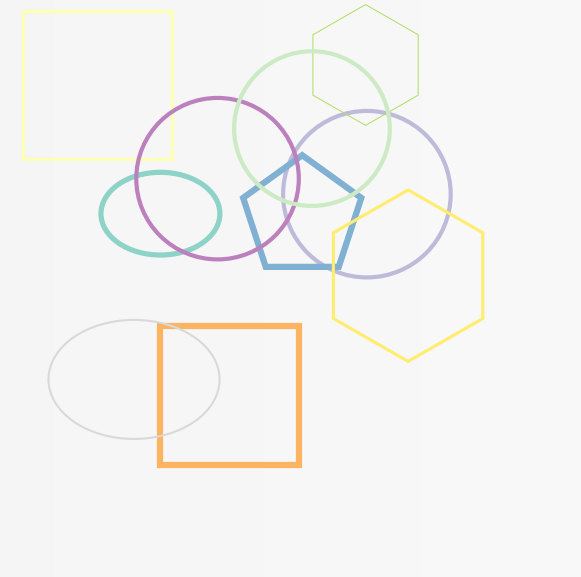[{"shape": "oval", "thickness": 2.5, "radius": 0.51, "center": [0.276, 0.629]}, {"shape": "square", "thickness": 1.5, "radius": 0.64, "center": [0.168, 0.852]}, {"shape": "circle", "thickness": 2, "radius": 0.72, "center": [0.631, 0.663]}, {"shape": "pentagon", "thickness": 3, "radius": 0.53, "center": [0.52, 0.623]}, {"shape": "square", "thickness": 3, "radius": 0.6, "center": [0.395, 0.314]}, {"shape": "hexagon", "thickness": 0.5, "radius": 0.52, "center": [0.629, 0.887]}, {"shape": "oval", "thickness": 1, "radius": 0.74, "center": [0.231, 0.342]}, {"shape": "circle", "thickness": 2, "radius": 0.7, "center": [0.374, 0.69]}, {"shape": "circle", "thickness": 2, "radius": 0.67, "center": [0.537, 0.776]}, {"shape": "hexagon", "thickness": 1.5, "radius": 0.74, "center": [0.702, 0.522]}]